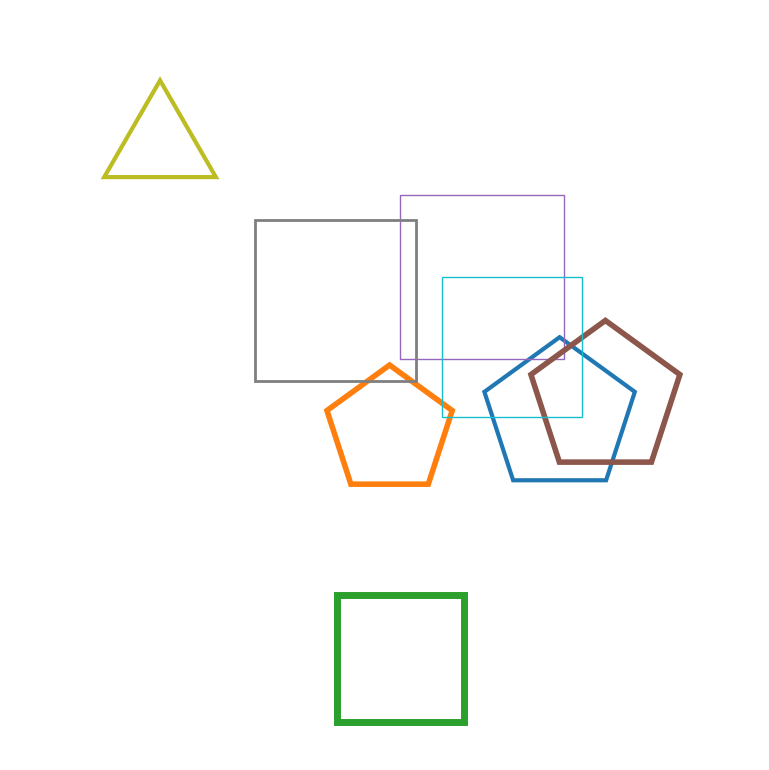[{"shape": "pentagon", "thickness": 1.5, "radius": 0.51, "center": [0.727, 0.459]}, {"shape": "pentagon", "thickness": 2, "radius": 0.43, "center": [0.506, 0.44]}, {"shape": "square", "thickness": 2.5, "radius": 0.41, "center": [0.52, 0.145]}, {"shape": "square", "thickness": 0.5, "radius": 0.53, "center": [0.626, 0.64]}, {"shape": "pentagon", "thickness": 2, "radius": 0.51, "center": [0.786, 0.482]}, {"shape": "square", "thickness": 1, "radius": 0.52, "center": [0.435, 0.609]}, {"shape": "triangle", "thickness": 1.5, "radius": 0.42, "center": [0.208, 0.812]}, {"shape": "square", "thickness": 0.5, "radius": 0.46, "center": [0.664, 0.549]}]